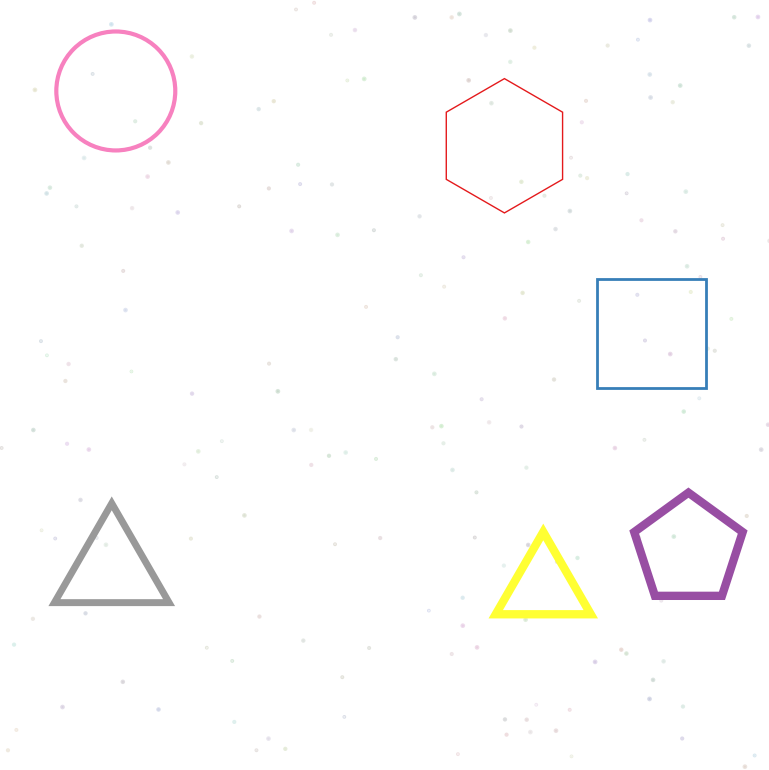[{"shape": "hexagon", "thickness": 0.5, "radius": 0.44, "center": [0.655, 0.811]}, {"shape": "square", "thickness": 1, "radius": 0.35, "center": [0.846, 0.567]}, {"shape": "pentagon", "thickness": 3, "radius": 0.37, "center": [0.894, 0.286]}, {"shape": "triangle", "thickness": 3, "radius": 0.36, "center": [0.706, 0.238]}, {"shape": "circle", "thickness": 1.5, "radius": 0.39, "center": [0.15, 0.882]}, {"shape": "triangle", "thickness": 2.5, "radius": 0.43, "center": [0.145, 0.26]}]